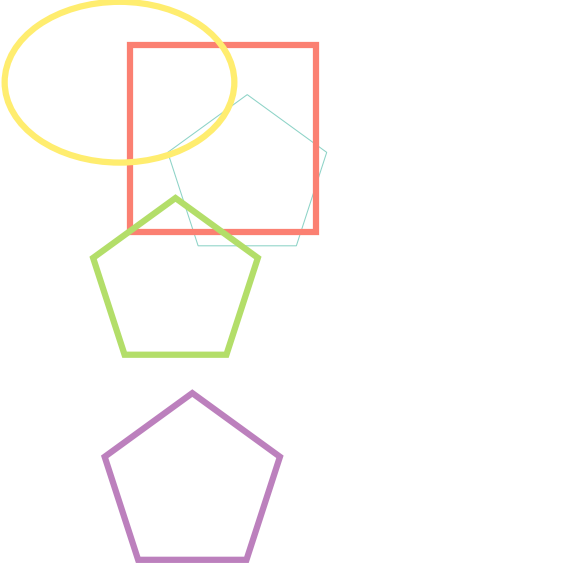[{"shape": "pentagon", "thickness": 0.5, "radius": 0.72, "center": [0.428, 0.691]}, {"shape": "square", "thickness": 3, "radius": 0.81, "center": [0.386, 0.759]}, {"shape": "pentagon", "thickness": 3, "radius": 0.75, "center": [0.304, 0.506]}, {"shape": "pentagon", "thickness": 3, "radius": 0.8, "center": [0.333, 0.159]}, {"shape": "oval", "thickness": 3, "radius": 0.99, "center": [0.207, 0.857]}]